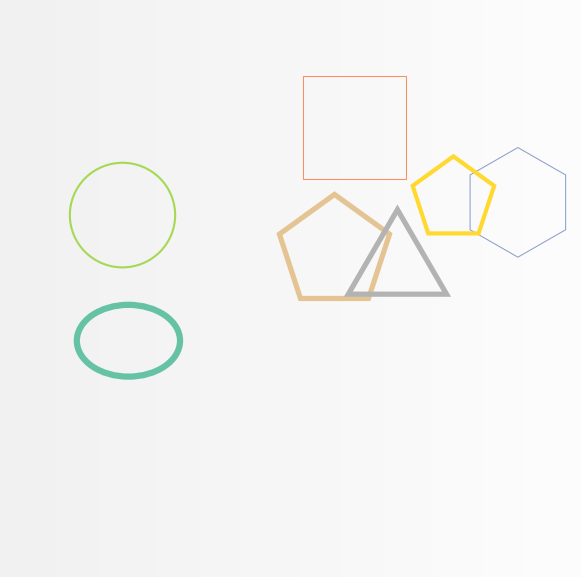[{"shape": "oval", "thickness": 3, "radius": 0.44, "center": [0.221, 0.409]}, {"shape": "square", "thickness": 0.5, "radius": 0.44, "center": [0.61, 0.779]}, {"shape": "hexagon", "thickness": 0.5, "radius": 0.47, "center": [0.891, 0.649]}, {"shape": "circle", "thickness": 1, "radius": 0.45, "center": [0.211, 0.627]}, {"shape": "pentagon", "thickness": 2, "radius": 0.37, "center": [0.78, 0.655]}, {"shape": "pentagon", "thickness": 2.5, "radius": 0.5, "center": [0.575, 0.563]}, {"shape": "triangle", "thickness": 2.5, "radius": 0.49, "center": [0.684, 0.539]}]